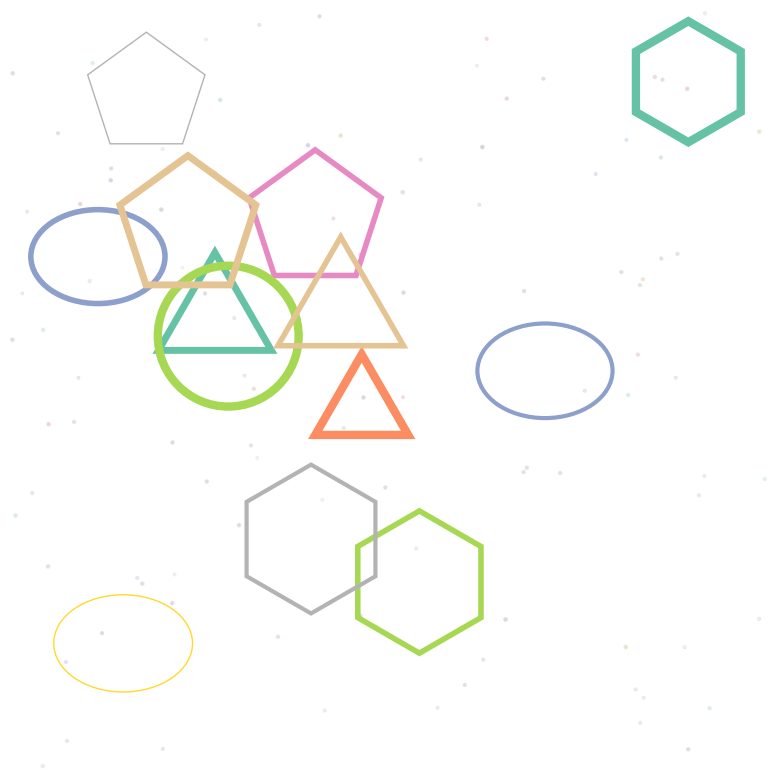[{"shape": "triangle", "thickness": 2.5, "radius": 0.42, "center": [0.279, 0.587]}, {"shape": "hexagon", "thickness": 3, "radius": 0.39, "center": [0.894, 0.894]}, {"shape": "triangle", "thickness": 3, "radius": 0.35, "center": [0.47, 0.47]}, {"shape": "oval", "thickness": 1.5, "radius": 0.44, "center": [0.708, 0.518]}, {"shape": "oval", "thickness": 2, "radius": 0.44, "center": [0.127, 0.667]}, {"shape": "pentagon", "thickness": 2, "radius": 0.45, "center": [0.409, 0.715]}, {"shape": "circle", "thickness": 3, "radius": 0.46, "center": [0.296, 0.563]}, {"shape": "hexagon", "thickness": 2, "radius": 0.46, "center": [0.545, 0.244]}, {"shape": "oval", "thickness": 0.5, "radius": 0.45, "center": [0.16, 0.164]}, {"shape": "pentagon", "thickness": 2.5, "radius": 0.46, "center": [0.244, 0.705]}, {"shape": "triangle", "thickness": 2, "radius": 0.47, "center": [0.442, 0.598]}, {"shape": "hexagon", "thickness": 1.5, "radius": 0.48, "center": [0.404, 0.3]}, {"shape": "pentagon", "thickness": 0.5, "radius": 0.4, "center": [0.19, 0.878]}]